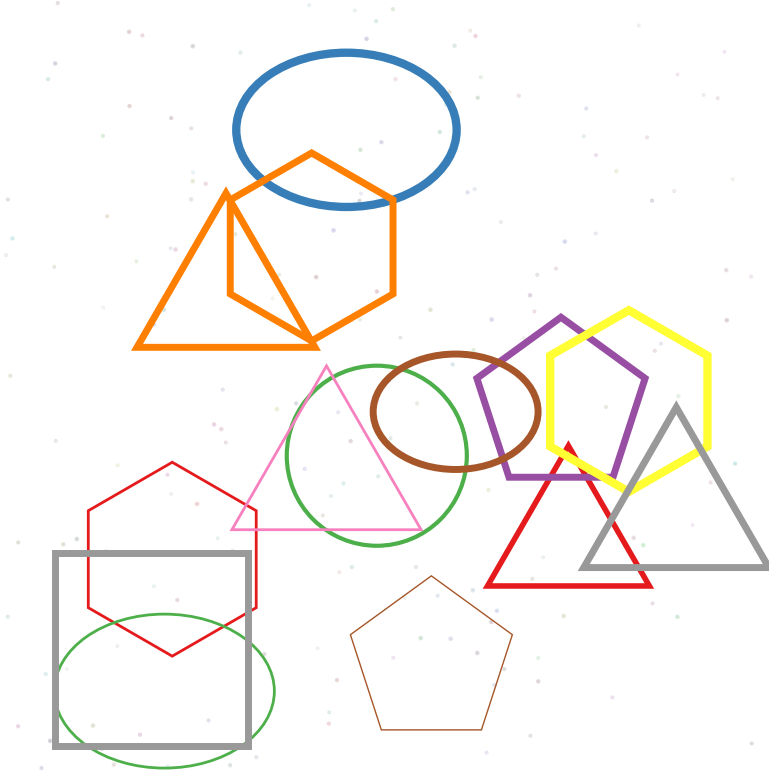[{"shape": "triangle", "thickness": 2, "radius": 0.61, "center": [0.738, 0.3]}, {"shape": "hexagon", "thickness": 1, "radius": 0.63, "center": [0.224, 0.274]}, {"shape": "oval", "thickness": 3, "radius": 0.72, "center": [0.45, 0.831]}, {"shape": "oval", "thickness": 1, "radius": 0.71, "center": [0.213, 0.102]}, {"shape": "circle", "thickness": 1.5, "radius": 0.58, "center": [0.489, 0.408]}, {"shape": "pentagon", "thickness": 2.5, "radius": 0.57, "center": [0.729, 0.473]}, {"shape": "triangle", "thickness": 2.5, "radius": 0.67, "center": [0.293, 0.616]}, {"shape": "hexagon", "thickness": 2.5, "radius": 0.61, "center": [0.405, 0.679]}, {"shape": "hexagon", "thickness": 3, "radius": 0.59, "center": [0.817, 0.479]}, {"shape": "oval", "thickness": 2.5, "radius": 0.54, "center": [0.592, 0.465]}, {"shape": "pentagon", "thickness": 0.5, "radius": 0.55, "center": [0.56, 0.142]}, {"shape": "triangle", "thickness": 1, "radius": 0.71, "center": [0.424, 0.383]}, {"shape": "square", "thickness": 2.5, "radius": 0.63, "center": [0.197, 0.156]}, {"shape": "triangle", "thickness": 2.5, "radius": 0.69, "center": [0.878, 0.332]}]